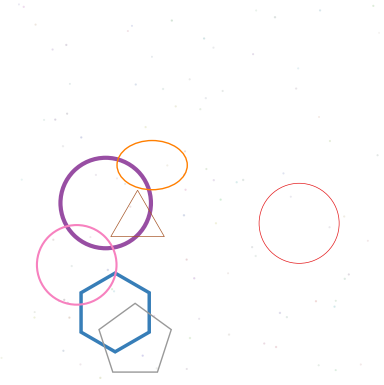[{"shape": "circle", "thickness": 0.5, "radius": 0.52, "center": [0.777, 0.42]}, {"shape": "hexagon", "thickness": 2.5, "radius": 0.51, "center": [0.299, 0.188]}, {"shape": "circle", "thickness": 3, "radius": 0.59, "center": [0.275, 0.473]}, {"shape": "oval", "thickness": 1, "radius": 0.46, "center": [0.395, 0.571]}, {"shape": "triangle", "thickness": 0.5, "radius": 0.4, "center": [0.357, 0.426]}, {"shape": "circle", "thickness": 1.5, "radius": 0.52, "center": [0.199, 0.312]}, {"shape": "pentagon", "thickness": 1, "radius": 0.49, "center": [0.351, 0.113]}]